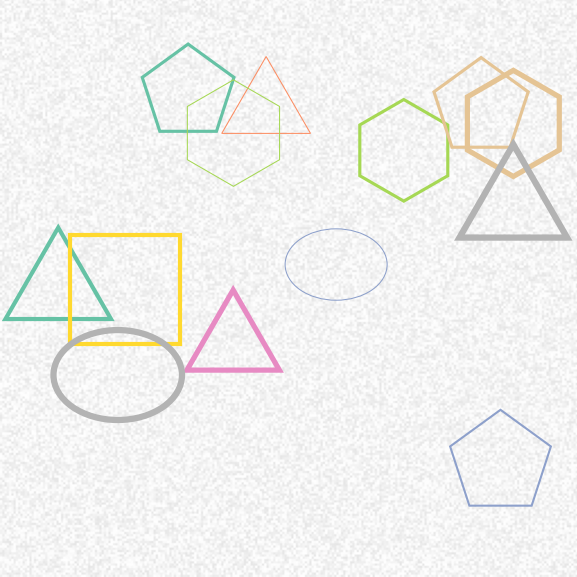[{"shape": "pentagon", "thickness": 1.5, "radius": 0.42, "center": [0.326, 0.839]}, {"shape": "triangle", "thickness": 2, "radius": 0.53, "center": [0.101, 0.499]}, {"shape": "triangle", "thickness": 0.5, "radius": 0.44, "center": [0.461, 0.813]}, {"shape": "oval", "thickness": 0.5, "radius": 0.44, "center": [0.582, 0.541]}, {"shape": "pentagon", "thickness": 1, "radius": 0.46, "center": [0.867, 0.198]}, {"shape": "triangle", "thickness": 2.5, "radius": 0.46, "center": [0.404, 0.404]}, {"shape": "hexagon", "thickness": 1.5, "radius": 0.44, "center": [0.699, 0.739]}, {"shape": "hexagon", "thickness": 0.5, "radius": 0.46, "center": [0.404, 0.769]}, {"shape": "square", "thickness": 2, "radius": 0.47, "center": [0.217, 0.498]}, {"shape": "hexagon", "thickness": 2.5, "radius": 0.46, "center": [0.889, 0.785]}, {"shape": "pentagon", "thickness": 1.5, "radius": 0.43, "center": [0.833, 0.814]}, {"shape": "oval", "thickness": 3, "radius": 0.56, "center": [0.204, 0.35]}, {"shape": "triangle", "thickness": 3, "radius": 0.54, "center": [0.889, 0.642]}]